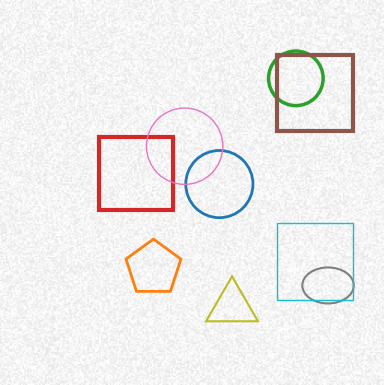[{"shape": "circle", "thickness": 2, "radius": 0.44, "center": [0.57, 0.522]}, {"shape": "pentagon", "thickness": 2, "radius": 0.38, "center": [0.399, 0.304]}, {"shape": "circle", "thickness": 2.5, "radius": 0.35, "center": [0.768, 0.797]}, {"shape": "square", "thickness": 3, "radius": 0.48, "center": [0.353, 0.55]}, {"shape": "square", "thickness": 3, "radius": 0.49, "center": [0.818, 0.758]}, {"shape": "circle", "thickness": 1, "radius": 0.5, "center": [0.48, 0.62]}, {"shape": "oval", "thickness": 1.5, "radius": 0.33, "center": [0.852, 0.259]}, {"shape": "triangle", "thickness": 1.5, "radius": 0.39, "center": [0.603, 0.204]}, {"shape": "square", "thickness": 1, "radius": 0.5, "center": [0.818, 0.321]}]